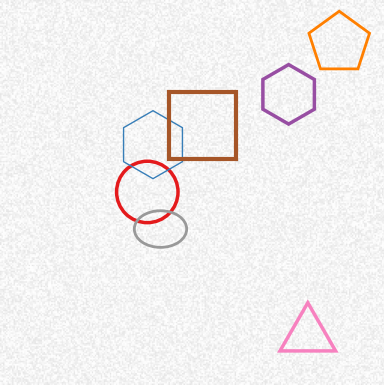[{"shape": "circle", "thickness": 2.5, "radius": 0.4, "center": [0.383, 0.501]}, {"shape": "hexagon", "thickness": 1, "radius": 0.44, "center": [0.397, 0.624]}, {"shape": "hexagon", "thickness": 2.5, "radius": 0.39, "center": [0.75, 0.755]}, {"shape": "pentagon", "thickness": 2, "radius": 0.41, "center": [0.881, 0.888]}, {"shape": "square", "thickness": 3, "radius": 0.43, "center": [0.527, 0.674]}, {"shape": "triangle", "thickness": 2.5, "radius": 0.42, "center": [0.799, 0.13]}, {"shape": "oval", "thickness": 2, "radius": 0.34, "center": [0.417, 0.405]}]